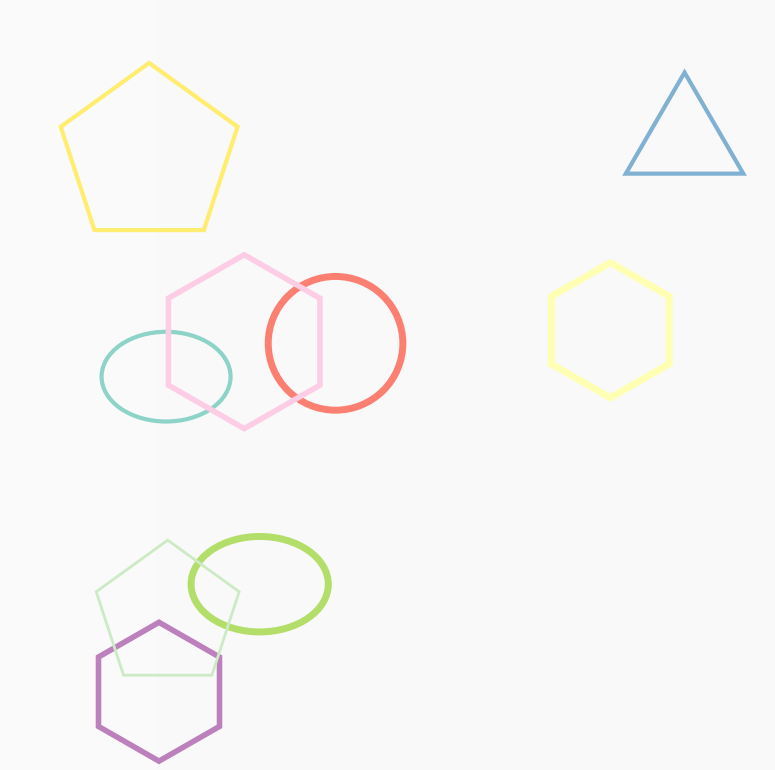[{"shape": "oval", "thickness": 1.5, "radius": 0.42, "center": [0.214, 0.511]}, {"shape": "hexagon", "thickness": 2.5, "radius": 0.44, "center": [0.787, 0.571]}, {"shape": "circle", "thickness": 2.5, "radius": 0.43, "center": [0.433, 0.554]}, {"shape": "triangle", "thickness": 1.5, "radius": 0.44, "center": [0.883, 0.818]}, {"shape": "oval", "thickness": 2.5, "radius": 0.44, "center": [0.335, 0.241]}, {"shape": "hexagon", "thickness": 2, "radius": 0.56, "center": [0.315, 0.556]}, {"shape": "hexagon", "thickness": 2, "radius": 0.45, "center": [0.205, 0.102]}, {"shape": "pentagon", "thickness": 1, "radius": 0.48, "center": [0.216, 0.202]}, {"shape": "pentagon", "thickness": 1.5, "radius": 0.6, "center": [0.192, 0.798]}]